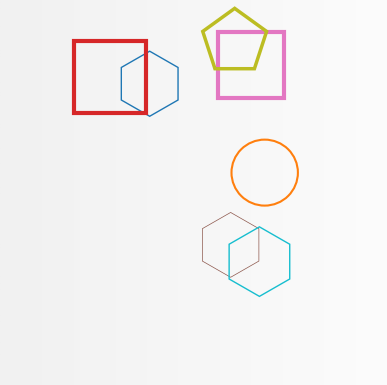[{"shape": "hexagon", "thickness": 1, "radius": 0.42, "center": [0.386, 0.783]}, {"shape": "circle", "thickness": 1.5, "radius": 0.43, "center": [0.683, 0.552]}, {"shape": "square", "thickness": 3, "radius": 0.47, "center": [0.284, 0.801]}, {"shape": "hexagon", "thickness": 0.5, "radius": 0.42, "center": [0.595, 0.364]}, {"shape": "square", "thickness": 3, "radius": 0.43, "center": [0.647, 0.831]}, {"shape": "pentagon", "thickness": 2.5, "radius": 0.43, "center": [0.606, 0.892]}, {"shape": "hexagon", "thickness": 1, "radius": 0.45, "center": [0.669, 0.32]}]